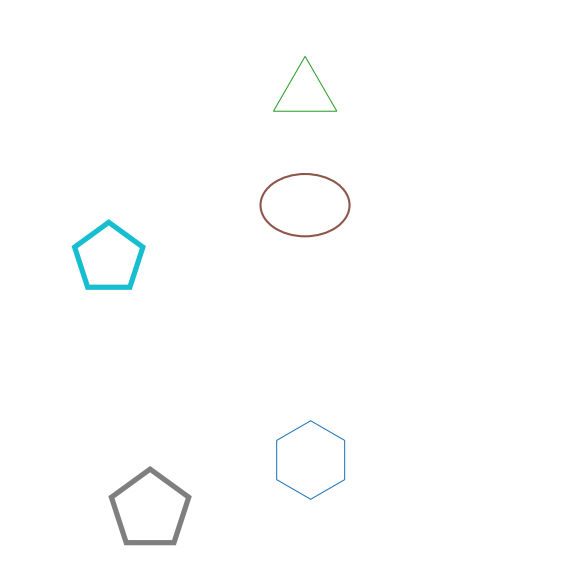[{"shape": "hexagon", "thickness": 0.5, "radius": 0.34, "center": [0.538, 0.203]}, {"shape": "triangle", "thickness": 0.5, "radius": 0.32, "center": [0.528, 0.838]}, {"shape": "oval", "thickness": 1, "radius": 0.39, "center": [0.528, 0.644]}, {"shape": "pentagon", "thickness": 2.5, "radius": 0.35, "center": [0.26, 0.116]}, {"shape": "pentagon", "thickness": 2.5, "radius": 0.31, "center": [0.188, 0.552]}]